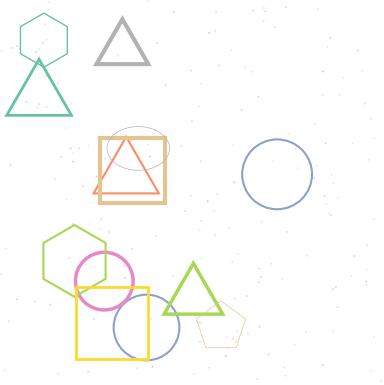[{"shape": "triangle", "thickness": 2, "radius": 0.49, "center": [0.102, 0.749]}, {"shape": "hexagon", "thickness": 1, "radius": 0.35, "center": [0.114, 0.896]}, {"shape": "triangle", "thickness": 1.5, "radius": 0.49, "center": [0.328, 0.547]}, {"shape": "circle", "thickness": 1.5, "radius": 0.43, "center": [0.381, 0.149]}, {"shape": "circle", "thickness": 1.5, "radius": 0.45, "center": [0.72, 0.547]}, {"shape": "circle", "thickness": 2.5, "radius": 0.37, "center": [0.271, 0.27]}, {"shape": "hexagon", "thickness": 1.5, "radius": 0.47, "center": [0.194, 0.322]}, {"shape": "triangle", "thickness": 2.5, "radius": 0.44, "center": [0.502, 0.228]}, {"shape": "square", "thickness": 2, "radius": 0.47, "center": [0.291, 0.161]}, {"shape": "pentagon", "thickness": 0.5, "radius": 0.34, "center": [0.574, 0.151]}, {"shape": "square", "thickness": 3, "radius": 0.42, "center": [0.344, 0.556]}, {"shape": "oval", "thickness": 0.5, "radius": 0.41, "center": [0.359, 0.614]}, {"shape": "triangle", "thickness": 3, "radius": 0.39, "center": [0.318, 0.872]}]